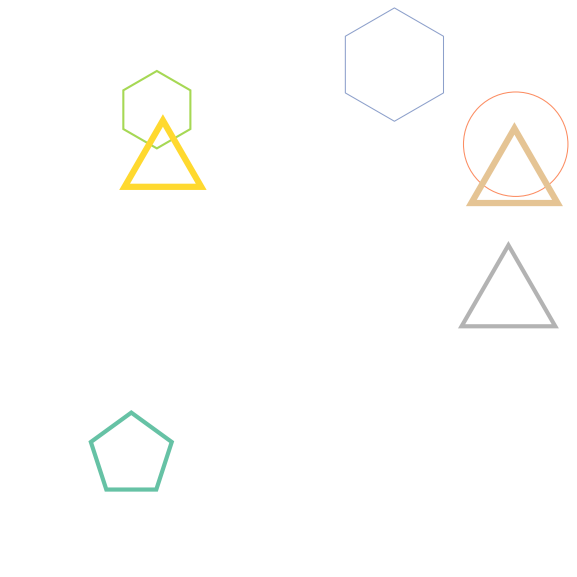[{"shape": "pentagon", "thickness": 2, "radius": 0.37, "center": [0.227, 0.211]}, {"shape": "circle", "thickness": 0.5, "radius": 0.45, "center": [0.893, 0.749]}, {"shape": "hexagon", "thickness": 0.5, "radius": 0.49, "center": [0.683, 0.887]}, {"shape": "hexagon", "thickness": 1, "radius": 0.34, "center": [0.272, 0.809]}, {"shape": "triangle", "thickness": 3, "radius": 0.38, "center": [0.282, 0.714]}, {"shape": "triangle", "thickness": 3, "radius": 0.43, "center": [0.891, 0.691]}, {"shape": "triangle", "thickness": 2, "radius": 0.47, "center": [0.88, 0.481]}]